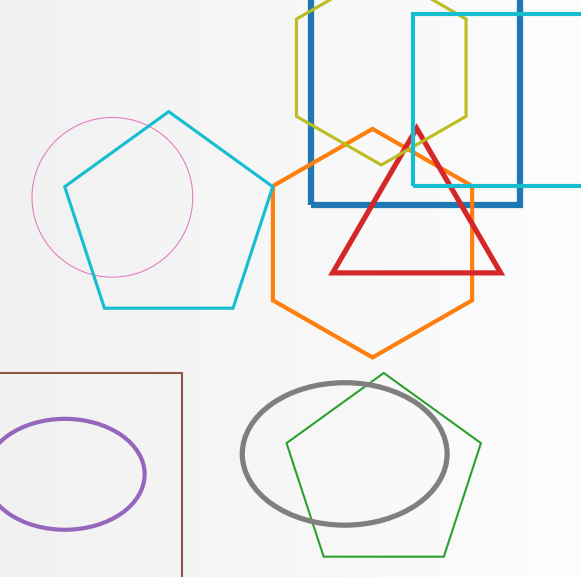[{"shape": "square", "thickness": 3, "radius": 0.9, "center": [0.715, 0.824]}, {"shape": "hexagon", "thickness": 2, "radius": 0.99, "center": [0.641, 0.578]}, {"shape": "pentagon", "thickness": 1, "radius": 0.88, "center": [0.66, 0.177]}, {"shape": "triangle", "thickness": 2.5, "radius": 0.83, "center": [0.717, 0.61]}, {"shape": "oval", "thickness": 2, "radius": 0.69, "center": [0.112, 0.178]}, {"shape": "square", "thickness": 1, "radius": 0.91, "center": [0.131, 0.172]}, {"shape": "circle", "thickness": 0.5, "radius": 0.69, "center": [0.193, 0.657]}, {"shape": "oval", "thickness": 2.5, "radius": 0.88, "center": [0.593, 0.213]}, {"shape": "hexagon", "thickness": 1.5, "radius": 0.84, "center": [0.656, 0.882]}, {"shape": "pentagon", "thickness": 1.5, "radius": 0.94, "center": [0.29, 0.618]}, {"shape": "square", "thickness": 2, "radius": 0.74, "center": [0.86, 0.825]}]